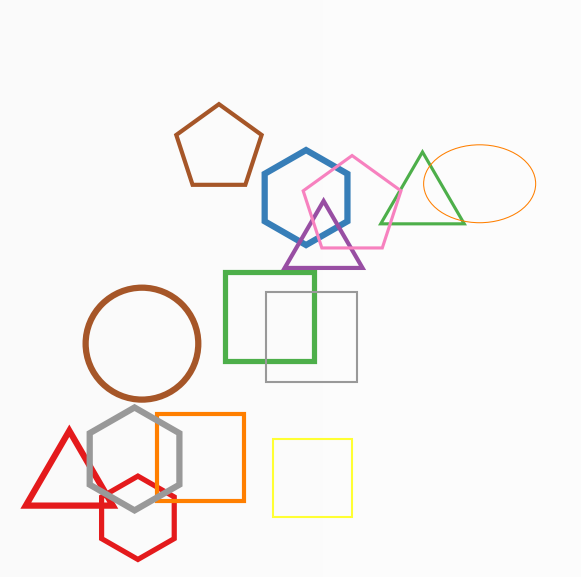[{"shape": "hexagon", "thickness": 2.5, "radius": 0.36, "center": [0.237, 0.103]}, {"shape": "triangle", "thickness": 3, "radius": 0.43, "center": [0.119, 0.167]}, {"shape": "hexagon", "thickness": 3, "radius": 0.41, "center": [0.527, 0.657]}, {"shape": "triangle", "thickness": 1.5, "radius": 0.41, "center": [0.727, 0.653]}, {"shape": "square", "thickness": 2.5, "radius": 0.38, "center": [0.464, 0.451]}, {"shape": "triangle", "thickness": 2, "radius": 0.39, "center": [0.557, 0.574]}, {"shape": "square", "thickness": 2, "radius": 0.38, "center": [0.345, 0.207]}, {"shape": "oval", "thickness": 0.5, "radius": 0.48, "center": [0.825, 0.681]}, {"shape": "square", "thickness": 1, "radius": 0.34, "center": [0.537, 0.171]}, {"shape": "pentagon", "thickness": 2, "radius": 0.39, "center": [0.377, 0.742]}, {"shape": "circle", "thickness": 3, "radius": 0.48, "center": [0.244, 0.404]}, {"shape": "pentagon", "thickness": 1.5, "radius": 0.44, "center": [0.606, 0.641]}, {"shape": "square", "thickness": 1, "radius": 0.39, "center": [0.535, 0.416]}, {"shape": "hexagon", "thickness": 3, "radius": 0.45, "center": [0.231, 0.204]}]